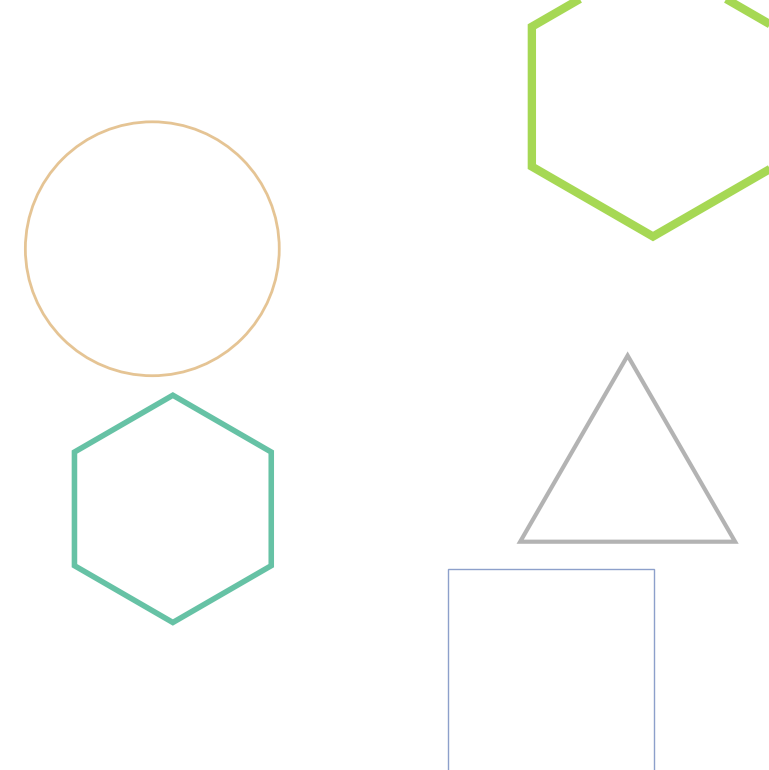[{"shape": "hexagon", "thickness": 2, "radius": 0.74, "center": [0.224, 0.339]}, {"shape": "square", "thickness": 0.5, "radius": 0.67, "center": [0.716, 0.128]}, {"shape": "hexagon", "thickness": 3, "radius": 0.91, "center": [0.848, 0.875]}, {"shape": "circle", "thickness": 1, "radius": 0.82, "center": [0.198, 0.677]}, {"shape": "triangle", "thickness": 1.5, "radius": 0.81, "center": [0.815, 0.377]}]